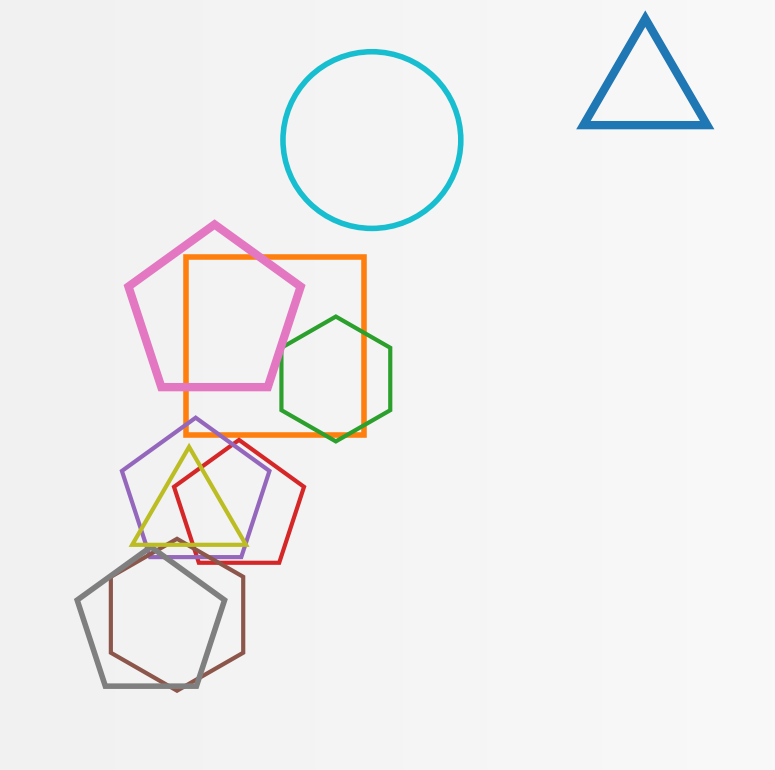[{"shape": "triangle", "thickness": 3, "radius": 0.46, "center": [0.833, 0.884]}, {"shape": "square", "thickness": 2, "radius": 0.58, "center": [0.355, 0.551]}, {"shape": "hexagon", "thickness": 1.5, "radius": 0.41, "center": [0.433, 0.508]}, {"shape": "pentagon", "thickness": 1.5, "radius": 0.44, "center": [0.308, 0.34]}, {"shape": "pentagon", "thickness": 1.5, "radius": 0.5, "center": [0.252, 0.357]}, {"shape": "hexagon", "thickness": 1.5, "radius": 0.49, "center": [0.228, 0.202]}, {"shape": "pentagon", "thickness": 3, "radius": 0.58, "center": [0.277, 0.592]}, {"shape": "pentagon", "thickness": 2, "radius": 0.5, "center": [0.195, 0.19]}, {"shape": "triangle", "thickness": 1.5, "radius": 0.42, "center": [0.244, 0.335]}, {"shape": "circle", "thickness": 2, "radius": 0.57, "center": [0.48, 0.818]}]